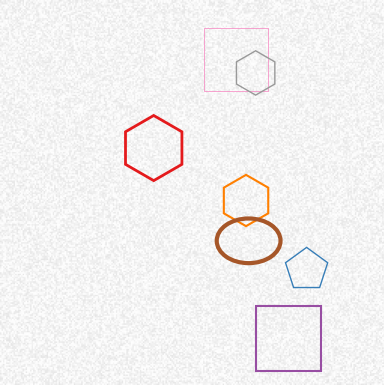[{"shape": "hexagon", "thickness": 2, "radius": 0.42, "center": [0.399, 0.615]}, {"shape": "pentagon", "thickness": 1, "radius": 0.29, "center": [0.796, 0.3]}, {"shape": "square", "thickness": 1.5, "radius": 0.42, "center": [0.75, 0.121]}, {"shape": "hexagon", "thickness": 1.5, "radius": 0.33, "center": [0.639, 0.479]}, {"shape": "oval", "thickness": 3, "radius": 0.41, "center": [0.646, 0.375]}, {"shape": "square", "thickness": 0.5, "radius": 0.41, "center": [0.613, 0.845]}, {"shape": "hexagon", "thickness": 1, "radius": 0.29, "center": [0.664, 0.811]}]